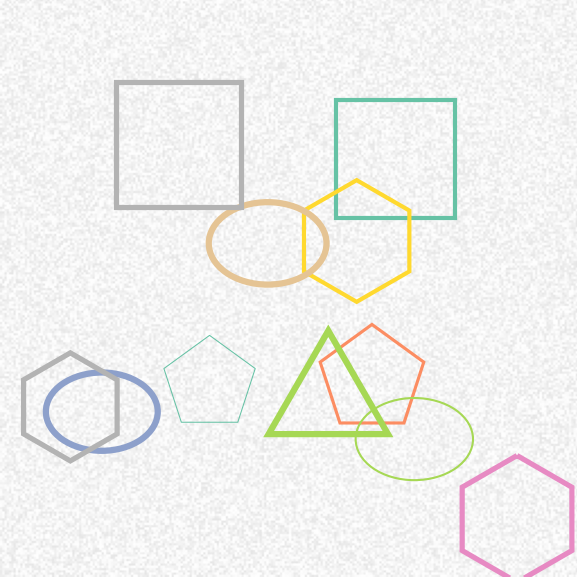[{"shape": "pentagon", "thickness": 0.5, "radius": 0.42, "center": [0.363, 0.335]}, {"shape": "square", "thickness": 2, "radius": 0.51, "center": [0.685, 0.724]}, {"shape": "pentagon", "thickness": 1.5, "radius": 0.47, "center": [0.644, 0.343]}, {"shape": "oval", "thickness": 3, "radius": 0.48, "center": [0.176, 0.286]}, {"shape": "hexagon", "thickness": 2.5, "radius": 0.55, "center": [0.895, 0.101]}, {"shape": "triangle", "thickness": 3, "radius": 0.6, "center": [0.568, 0.307]}, {"shape": "oval", "thickness": 1, "radius": 0.51, "center": [0.717, 0.239]}, {"shape": "hexagon", "thickness": 2, "radius": 0.53, "center": [0.618, 0.582]}, {"shape": "oval", "thickness": 3, "radius": 0.51, "center": [0.463, 0.578]}, {"shape": "hexagon", "thickness": 2.5, "radius": 0.47, "center": [0.122, 0.295]}, {"shape": "square", "thickness": 2.5, "radius": 0.54, "center": [0.309, 0.749]}]